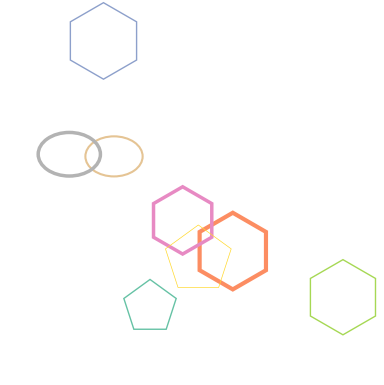[{"shape": "pentagon", "thickness": 1, "radius": 0.36, "center": [0.39, 0.203]}, {"shape": "hexagon", "thickness": 3, "radius": 0.5, "center": [0.605, 0.348]}, {"shape": "hexagon", "thickness": 1, "radius": 0.5, "center": [0.269, 0.894]}, {"shape": "hexagon", "thickness": 2.5, "radius": 0.44, "center": [0.474, 0.428]}, {"shape": "hexagon", "thickness": 1, "radius": 0.49, "center": [0.891, 0.228]}, {"shape": "pentagon", "thickness": 0.5, "radius": 0.45, "center": [0.515, 0.326]}, {"shape": "oval", "thickness": 1.5, "radius": 0.37, "center": [0.296, 0.594]}, {"shape": "oval", "thickness": 2.5, "radius": 0.4, "center": [0.18, 0.599]}]